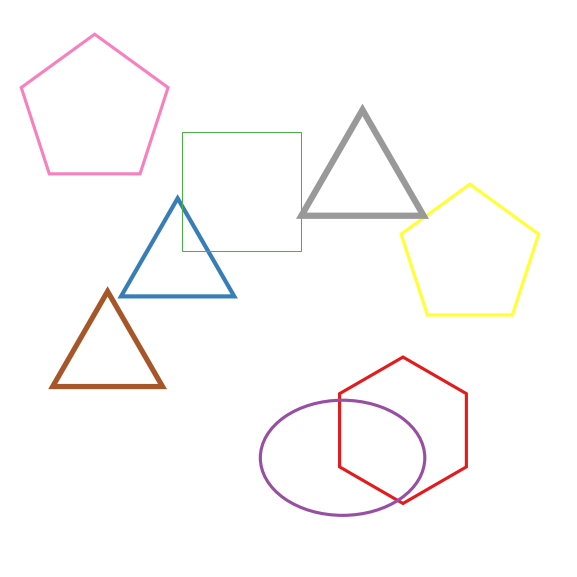[{"shape": "hexagon", "thickness": 1.5, "radius": 0.63, "center": [0.698, 0.254]}, {"shape": "triangle", "thickness": 2, "radius": 0.57, "center": [0.308, 0.543]}, {"shape": "square", "thickness": 0.5, "radius": 0.52, "center": [0.419, 0.667]}, {"shape": "oval", "thickness": 1.5, "radius": 0.71, "center": [0.593, 0.206]}, {"shape": "pentagon", "thickness": 1.5, "radius": 0.63, "center": [0.814, 0.555]}, {"shape": "triangle", "thickness": 2.5, "radius": 0.55, "center": [0.186, 0.385]}, {"shape": "pentagon", "thickness": 1.5, "radius": 0.67, "center": [0.164, 0.806]}, {"shape": "triangle", "thickness": 3, "radius": 0.61, "center": [0.628, 0.687]}]